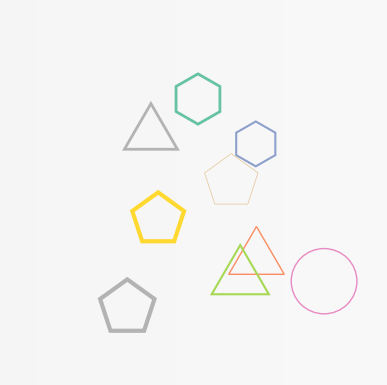[{"shape": "hexagon", "thickness": 2, "radius": 0.33, "center": [0.511, 0.743]}, {"shape": "triangle", "thickness": 1, "radius": 0.41, "center": [0.662, 0.329]}, {"shape": "hexagon", "thickness": 1.5, "radius": 0.29, "center": [0.66, 0.626]}, {"shape": "circle", "thickness": 1, "radius": 0.42, "center": [0.836, 0.27]}, {"shape": "triangle", "thickness": 1.5, "radius": 0.43, "center": [0.62, 0.278]}, {"shape": "pentagon", "thickness": 3, "radius": 0.35, "center": [0.408, 0.43]}, {"shape": "pentagon", "thickness": 0.5, "radius": 0.36, "center": [0.597, 0.529]}, {"shape": "pentagon", "thickness": 3, "radius": 0.37, "center": [0.329, 0.201]}, {"shape": "triangle", "thickness": 2, "radius": 0.4, "center": [0.39, 0.652]}]